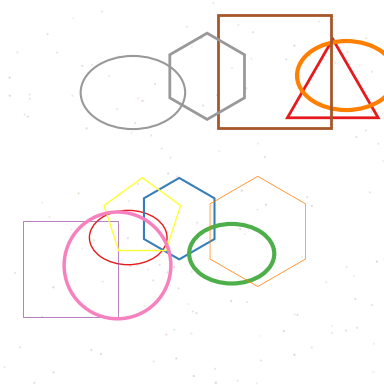[{"shape": "oval", "thickness": 1, "radius": 0.5, "center": [0.333, 0.383]}, {"shape": "triangle", "thickness": 2, "radius": 0.68, "center": [0.864, 0.762]}, {"shape": "hexagon", "thickness": 1.5, "radius": 0.53, "center": [0.466, 0.432]}, {"shape": "oval", "thickness": 3, "radius": 0.55, "center": [0.602, 0.341]}, {"shape": "square", "thickness": 0.5, "radius": 0.62, "center": [0.184, 0.302]}, {"shape": "oval", "thickness": 3, "radius": 0.64, "center": [0.9, 0.804]}, {"shape": "hexagon", "thickness": 0.5, "radius": 0.72, "center": [0.67, 0.399]}, {"shape": "pentagon", "thickness": 1, "radius": 0.52, "center": [0.37, 0.434]}, {"shape": "square", "thickness": 2, "radius": 0.74, "center": [0.714, 0.814]}, {"shape": "circle", "thickness": 2.5, "radius": 0.69, "center": [0.305, 0.311]}, {"shape": "oval", "thickness": 1.5, "radius": 0.68, "center": [0.345, 0.76]}, {"shape": "hexagon", "thickness": 2, "radius": 0.56, "center": [0.538, 0.802]}]